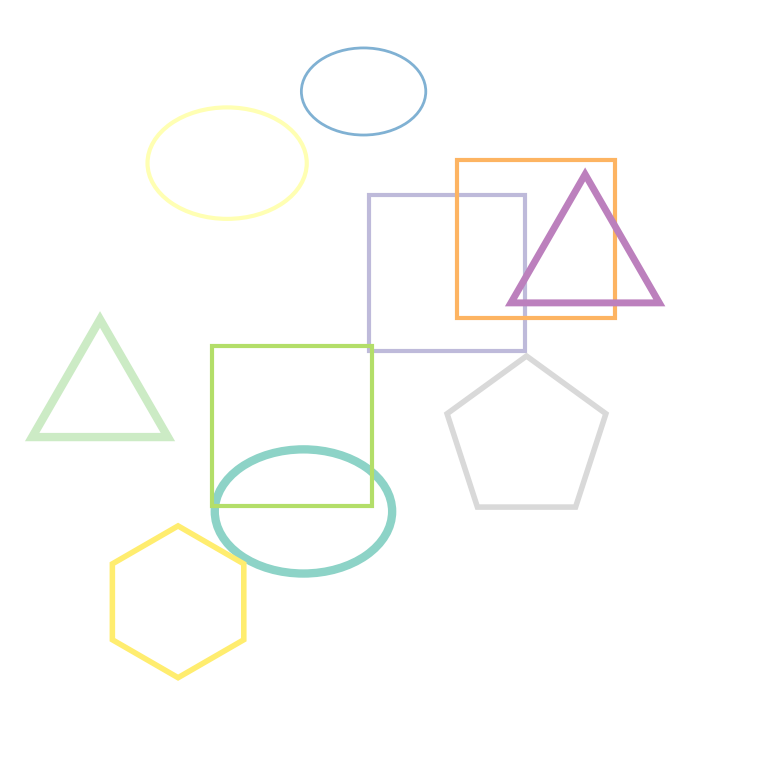[{"shape": "oval", "thickness": 3, "radius": 0.58, "center": [0.394, 0.336]}, {"shape": "oval", "thickness": 1.5, "radius": 0.52, "center": [0.295, 0.788]}, {"shape": "square", "thickness": 1.5, "radius": 0.51, "center": [0.58, 0.645]}, {"shape": "oval", "thickness": 1, "radius": 0.4, "center": [0.472, 0.881]}, {"shape": "square", "thickness": 1.5, "radius": 0.51, "center": [0.696, 0.689]}, {"shape": "square", "thickness": 1.5, "radius": 0.52, "center": [0.379, 0.447]}, {"shape": "pentagon", "thickness": 2, "radius": 0.54, "center": [0.684, 0.429]}, {"shape": "triangle", "thickness": 2.5, "radius": 0.56, "center": [0.76, 0.662]}, {"shape": "triangle", "thickness": 3, "radius": 0.51, "center": [0.13, 0.483]}, {"shape": "hexagon", "thickness": 2, "radius": 0.49, "center": [0.231, 0.218]}]